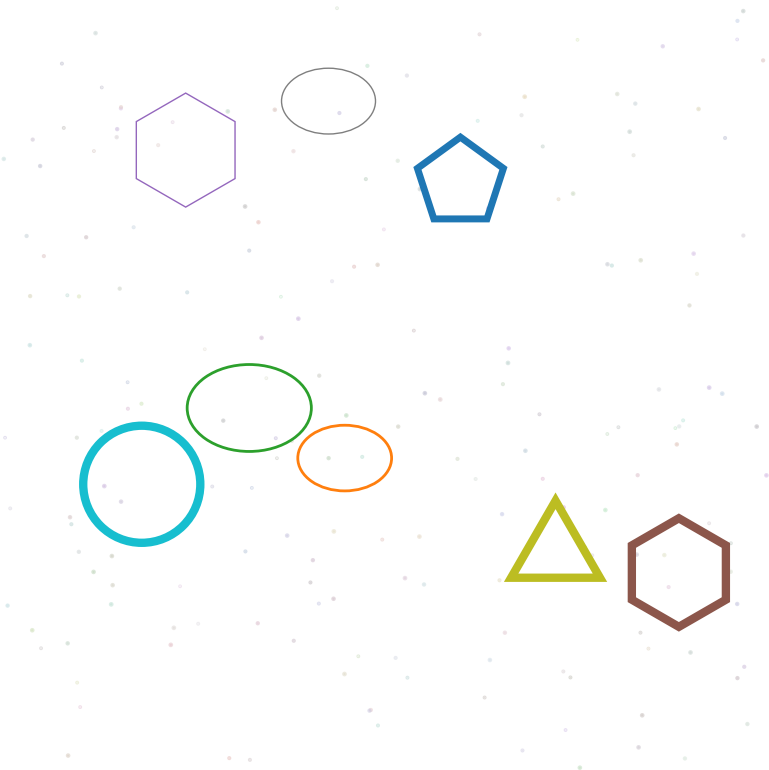[{"shape": "pentagon", "thickness": 2.5, "radius": 0.29, "center": [0.598, 0.763]}, {"shape": "oval", "thickness": 1, "radius": 0.3, "center": [0.448, 0.405]}, {"shape": "oval", "thickness": 1, "radius": 0.4, "center": [0.324, 0.47]}, {"shape": "hexagon", "thickness": 0.5, "radius": 0.37, "center": [0.241, 0.805]}, {"shape": "hexagon", "thickness": 3, "radius": 0.35, "center": [0.882, 0.256]}, {"shape": "oval", "thickness": 0.5, "radius": 0.31, "center": [0.427, 0.869]}, {"shape": "triangle", "thickness": 3, "radius": 0.33, "center": [0.721, 0.283]}, {"shape": "circle", "thickness": 3, "radius": 0.38, "center": [0.184, 0.371]}]